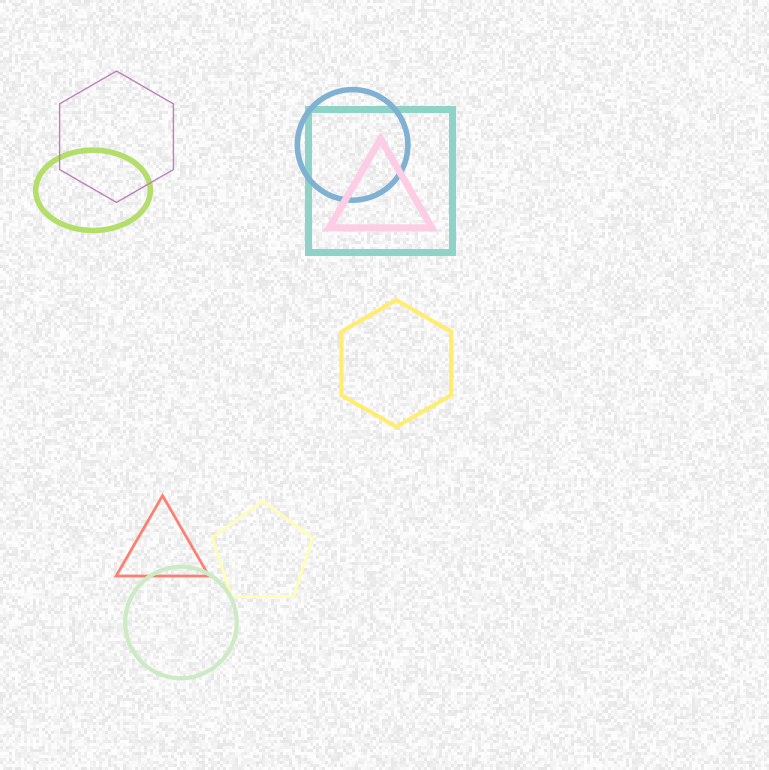[{"shape": "square", "thickness": 2.5, "radius": 0.47, "center": [0.493, 0.766]}, {"shape": "pentagon", "thickness": 1, "radius": 0.34, "center": [0.341, 0.281]}, {"shape": "triangle", "thickness": 1, "radius": 0.35, "center": [0.211, 0.287]}, {"shape": "circle", "thickness": 2, "radius": 0.36, "center": [0.458, 0.812]}, {"shape": "oval", "thickness": 2, "radius": 0.37, "center": [0.121, 0.753]}, {"shape": "triangle", "thickness": 2.5, "radius": 0.38, "center": [0.494, 0.743]}, {"shape": "hexagon", "thickness": 0.5, "radius": 0.43, "center": [0.151, 0.822]}, {"shape": "circle", "thickness": 1.5, "radius": 0.36, "center": [0.235, 0.192]}, {"shape": "hexagon", "thickness": 1.5, "radius": 0.41, "center": [0.515, 0.528]}]